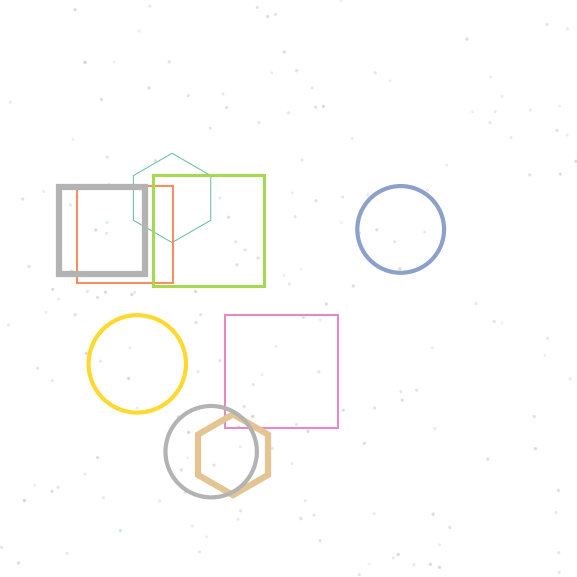[{"shape": "hexagon", "thickness": 0.5, "radius": 0.39, "center": [0.298, 0.656]}, {"shape": "square", "thickness": 1, "radius": 0.42, "center": [0.216, 0.593]}, {"shape": "circle", "thickness": 2, "radius": 0.38, "center": [0.694, 0.602]}, {"shape": "square", "thickness": 1, "radius": 0.49, "center": [0.488, 0.356]}, {"shape": "square", "thickness": 1.5, "radius": 0.48, "center": [0.361, 0.6]}, {"shape": "circle", "thickness": 2, "radius": 0.42, "center": [0.238, 0.369]}, {"shape": "hexagon", "thickness": 3, "radius": 0.35, "center": [0.403, 0.212]}, {"shape": "square", "thickness": 3, "radius": 0.37, "center": [0.177, 0.6]}, {"shape": "circle", "thickness": 2, "radius": 0.4, "center": [0.366, 0.217]}]